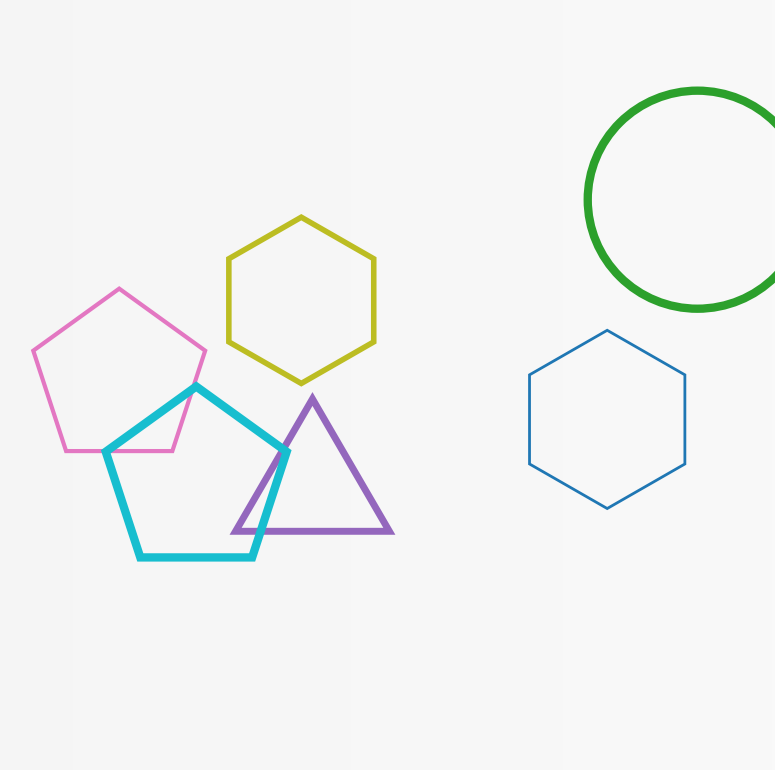[{"shape": "hexagon", "thickness": 1, "radius": 0.58, "center": [0.783, 0.455]}, {"shape": "circle", "thickness": 3, "radius": 0.71, "center": [0.9, 0.741]}, {"shape": "triangle", "thickness": 2.5, "radius": 0.57, "center": [0.403, 0.367]}, {"shape": "pentagon", "thickness": 1.5, "radius": 0.58, "center": [0.154, 0.509]}, {"shape": "hexagon", "thickness": 2, "radius": 0.54, "center": [0.389, 0.61]}, {"shape": "pentagon", "thickness": 3, "radius": 0.61, "center": [0.253, 0.375]}]